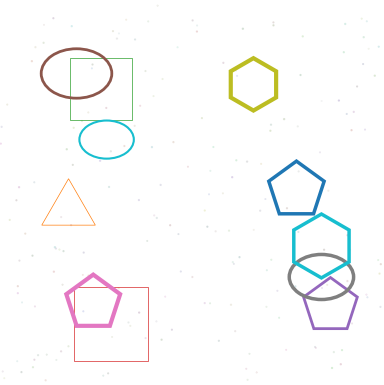[{"shape": "pentagon", "thickness": 2.5, "radius": 0.38, "center": [0.77, 0.506]}, {"shape": "triangle", "thickness": 0.5, "radius": 0.4, "center": [0.178, 0.455]}, {"shape": "square", "thickness": 0.5, "radius": 0.41, "center": [0.263, 0.769]}, {"shape": "square", "thickness": 0.5, "radius": 0.48, "center": [0.288, 0.159]}, {"shape": "pentagon", "thickness": 2, "radius": 0.37, "center": [0.858, 0.206]}, {"shape": "oval", "thickness": 2, "radius": 0.46, "center": [0.199, 0.809]}, {"shape": "pentagon", "thickness": 3, "radius": 0.37, "center": [0.242, 0.213]}, {"shape": "oval", "thickness": 2.5, "radius": 0.42, "center": [0.835, 0.281]}, {"shape": "hexagon", "thickness": 3, "radius": 0.34, "center": [0.658, 0.781]}, {"shape": "hexagon", "thickness": 2.5, "radius": 0.41, "center": [0.835, 0.361]}, {"shape": "oval", "thickness": 1.5, "radius": 0.35, "center": [0.277, 0.637]}]